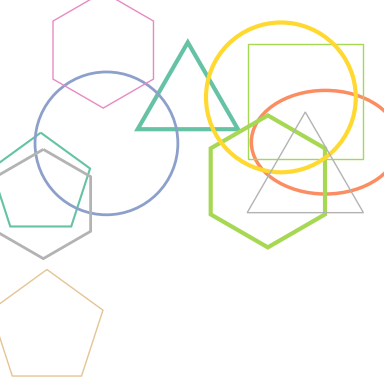[{"shape": "pentagon", "thickness": 1.5, "radius": 0.67, "center": [0.106, 0.521]}, {"shape": "triangle", "thickness": 3, "radius": 0.75, "center": [0.488, 0.74]}, {"shape": "oval", "thickness": 2.5, "radius": 0.96, "center": [0.845, 0.631]}, {"shape": "circle", "thickness": 2, "radius": 0.93, "center": [0.276, 0.628]}, {"shape": "hexagon", "thickness": 1, "radius": 0.75, "center": [0.268, 0.87]}, {"shape": "square", "thickness": 1, "radius": 0.74, "center": [0.793, 0.736]}, {"shape": "hexagon", "thickness": 3, "radius": 0.86, "center": [0.696, 0.529]}, {"shape": "circle", "thickness": 3, "radius": 0.97, "center": [0.73, 0.747]}, {"shape": "pentagon", "thickness": 1, "radius": 0.76, "center": [0.122, 0.147]}, {"shape": "triangle", "thickness": 1, "radius": 0.87, "center": [0.793, 0.535]}, {"shape": "hexagon", "thickness": 2, "radius": 0.71, "center": [0.113, 0.47]}]